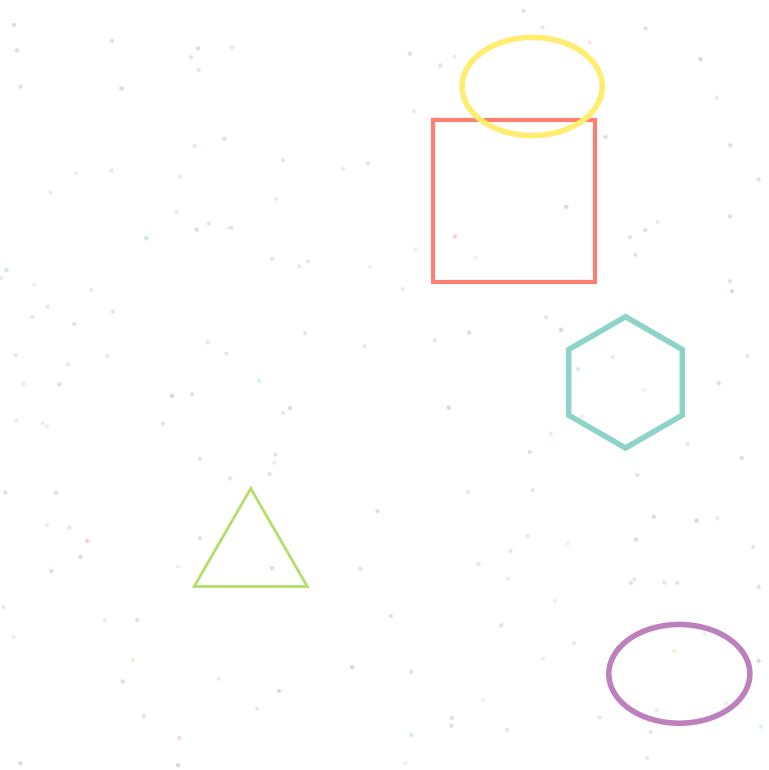[{"shape": "hexagon", "thickness": 2, "radius": 0.43, "center": [0.812, 0.503]}, {"shape": "square", "thickness": 1.5, "radius": 0.53, "center": [0.667, 0.739]}, {"shape": "triangle", "thickness": 1, "radius": 0.42, "center": [0.326, 0.281]}, {"shape": "oval", "thickness": 2, "radius": 0.46, "center": [0.882, 0.125]}, {"shape": "oval", "thickness": 2, "radius": 0.46, "center": [0.691, 0.888]}]